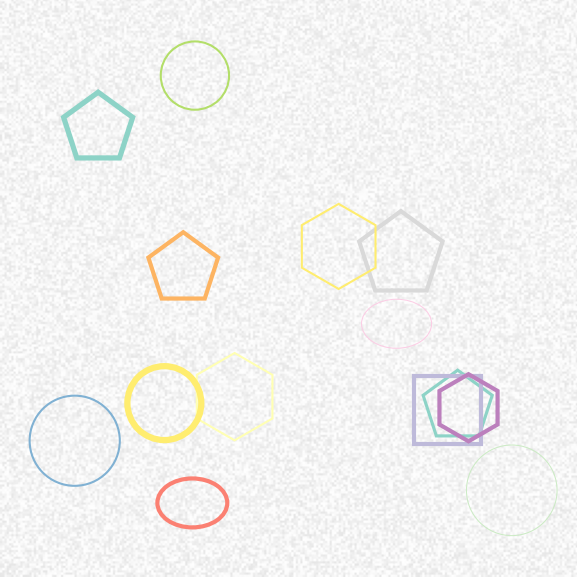[{"shape": "pentagon", "thickness": 2.5, "radius": 0.31, "center": [0.17, 0.777]}, {"shape": "pentagon", "thickness": 1.5, "radius": 0.31, "center": [0.793, 0.295]}, {"shape": "hexagon", "thickness": 1, "radius": 0.38, "center": [0.406, 0.312]}, {"shape": "square", "thickness": 2, "radius": 0.29, "center": [0.775, 0.289]}, {"shape": "oval", "thickness": 2, "radius": 0.3, "center": [0.333, 0.128]}, {"shape": "circle", "thickness": 1, "radius": 0.39, "center": [0.129, 0.236]}, {"shape": "pentagon", "thickness": 2, "radius": 0.32, "center": [0.317, 0.534]}, {"shape": "circle", "thickness": 1, "radius": 0.3, "center": [0.338, 0.868]}, {"shape": "oval", "thickness": 0.5, "radius": 0.3, "center": [0.687, 0.439]}, {"shape": "pentagon", "thickness": 2, "radius": 0.38, "center": [0.694, 0.558]}, {"shape": "hexagon", "thickness": 2, "radius": 0.29, "center": [0.811, 0.293]}, {"shape": "circle", "thickness": 0.5, "radius": 0.39, "center": [0.886, 0.15]}, {"shape": "hexagon", "thickness": 1, "radius": 0.37, "center": [0.586, 0.572]}, {"shape": "circle", "thickness": 3, "radius": 0.32, "center": [0.285, 0.301]}]